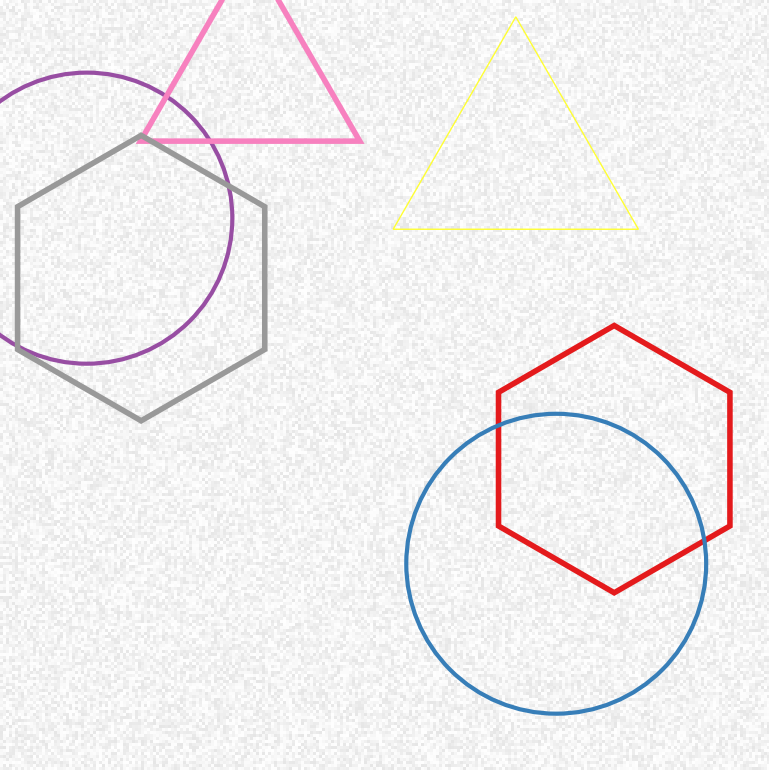[{"shape": "hexagon", "thickness": 2, "radius": 0.87, "center": [0.798, 0.404]}, {"shape": "circle", "thickness": 1.5, "radius": 0.97, "center": [0.722, 0.268]}, {"shape": "circle", "thickness": 1.5, "radius": 0.95, "center": [0.113, 0.717]}, {"shape": "triangle", "thickness": 0.5, "radius": 0.92, "center": [0.67, 0.794]}, {"shape": "triangle", "thickness": 2, "radius": 0.82, "center": [0.325, 0.899]}, {"shape": "hexagon", "thickness": 2, "radius": 0.93, "center": [0.183, 0.639]}]